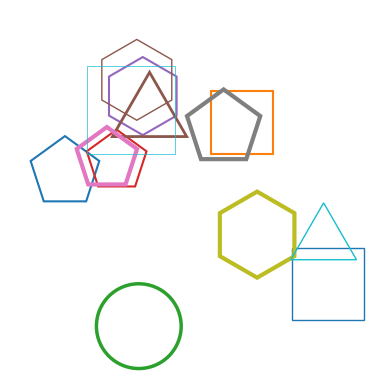[{"shape": "square", "thickness": 1, "radius": 0.47, "center": [0.852, 0.263]}, {"shape": "pentagon", "thickness": 1.5, "radius": 0.47, "center": [0.169, 0.553]}, {"shape": "square", "thickness": 1.5, "radius": 0.41, "center": [0.629, 0.682]}, {"shape": "circle", "thickness": 2.5, "radius": 0.55, "center": [0.361, 0.153]}, {"shape": "pentagon", "thickness": 1.5, "radius": 0.41, "center": [0.303, 0.582]}, {"shape": "hexagon", "thickness": 1.5, "radius": 0.51, "center": [0.371, 0.75]}, {"shape": "hexagon", "thickness": 1, "radius": 0.52, "center": [0.355, 0.793]}, {"shape": "triangle", "thickness": 2, "radius": 0.56, "center": [0.388, 0.701]}, {"shape": "pentagon", "thickness": 3, "radius": 0.41, "center": [0.278, 0.588]}, {"shape": "pentagon", "thickness": 3, "radius": 0.5, "center": [0.581, 0.668]}, {"shape": "hexagon", "thickness": 3, "radius": 0.56, "center": [0.668, 0.391]}, {"shape": "square", "thickness": 0.5, "radius": 0.57, "center": [0.34, 0.714]}, {"shape": "triangle", "thickness": 1, "radius": 0.49, "center": [0.841, 0.375]}]